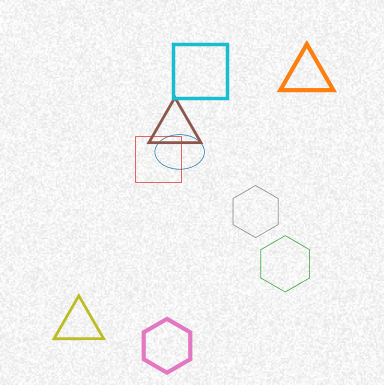[{"shape": "oval", "thickness": 0.5, "radius": 0.32, "center": [0.467, 0.605]}, {"shape": "triangle", "thickness": 3, "radius": 0.4, "center": [0.797, 0.806]}, {"shape": "hexagon", "thickness": 0.5, "radius": 0.37, "center": [0.741, 0.315]}, {"shape": "square", "thickness": 0.5, "radius": 0.3, "center": [0.41, 0.586]}, {"shape": "triangle", "thickness": 2, "radius": 0.39, "center": [0.454, 0.669]}, {"shape": "hexagon", "thickness": 3, "radius": 0.35, "center": [0.434, 0.102]}, {"shape": "hexagon", "thickness": 0.5, "radius": 0.34, "center": [0.664, 0.451]}, {"shape": "triangle", "thickness": 2, "radius": 0.37, "center": [0.205, 0.157]}, {"shape": "square", "thickness": 2.5, "radius": 0.35, "center": [0.519, 0.815]}]